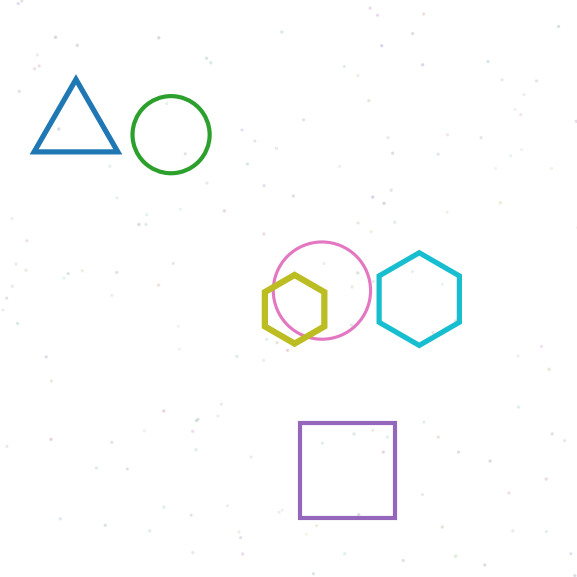[{"shape": "triangle", "thickness": 2.5, "radius": 0.42, "center": [0.132, 0.778]}, {"shape": "circle", "thickness": 2, "radius": 0.33, "center": [0.296, 0.766]}, {"shape": "square", "thickness": 2, "radius": 0.41, "center": [0.602, 0.184]}, {"shape": "circle", "thickness": 1.5, "radius": 0.42, "center": [0.557, 0.496]}, {"shape": "hexagon", "thickness": 3, "radius": 0.3, "center": [0.51, 0.464]}, {"shape": "hexagon", "thickness": 2.5, "radius": 0.4, "center": [0.726, 0.481]}]